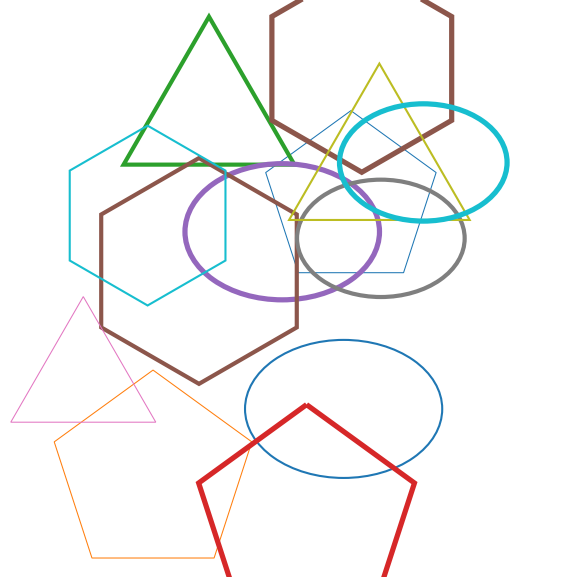[{"shape": "oval", "thickness": 1, "radius": 0.85, "center": [0.595, 0.291]}, {"shape": "pentagon", "thickness": 0.5, "radius": 0.78, "center": [0.608, 0.652]}, {"shape": "pentagon", "thickness": 0.5, "radius": 0.9, "center": [0.265, 0.178]}, {"shape": "triangle", "thickness": 2, "radius": 0.85, "center": [0.362, 0.799]}, {"shape": "pentagon", "thickness": 2.5, "radius": 0.98, "center": [0.531, 0.102]}, {"shape": "oval", "thickness": 2.5, "radius": 0.84, "center": [0.489, 0.598]}, {"shape": "hexagon", "thickness": 2, "radius": 0.98, "center": [0.345, 0.53]}, {"shape": "hexagon", "thickness": 2.5, "radius": 0.9, "center": [0.626, 0.881]}, {"shape": "triangle", "thickness": 0.5, "radius": 0.72, "center": [0.144, 0.341]}, {"shape": "oval", "thickness": 2, "radius": 0.73, "center": [0.659, 0.586]}, {"shape": "triangle", "thickness": 1, "radius": 0.9, "center": [0.657, 0.709]}, {"shape": "oval", "thickness": 2.5, "radius": 0.73, "center": [0.733, 0.718]}, {"shape": "hexagon", "thickness": 1, "radius": 0.78, "center": [0.256, 0.626]}]